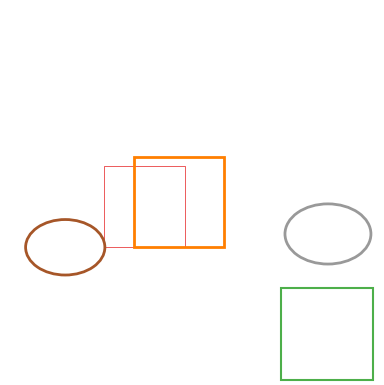[{"shape": "square", "thickness": 0.5, "radius": 0.53, "center": [0.375, 0.464]}, {"shape": "square", "thickness": 1.5, "radius": 0.6, "center": [0.85, 0.132]}, {"shape": "square", "thickness": 2, "radius": 0.58, "center": [0.466, 0.475]}, {"shape": "oval", "thickness": 2, "radius": 0.51, "center": [0.169, 0.358]}, {"shape": "oval", "thickness": 2, "radius": 0.56, "center": [0.852, 0.392]}]